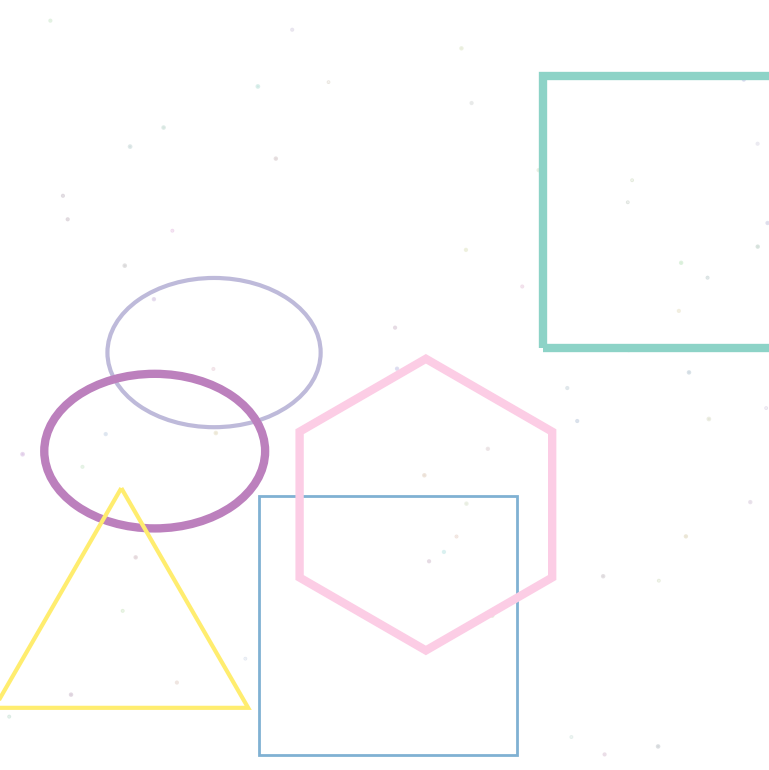[{"shape": "square", "thickness": 3, "radius": 0.88, "center": [0.881, 0.724]}, {"shape": "oval", "thickness": 1.5, "radius": 0.69, "center": [0.278, 0.542]}, {"shape": "square", "thickness": 1, "radius": 0.84, "center": [0.504, 0.187]}, {"shape": "hexagon", "thickness": 3, "radius": 0.95, "center": [0.553, 0.345]}, {"shape": "oval", "thickness": 3, "radius": 0.72, "center": [0.201, 0.414]}, {"shape": "triangle", "thickness": 1.5, "radius": 0.95, "center": [0.158, 0.176]}]